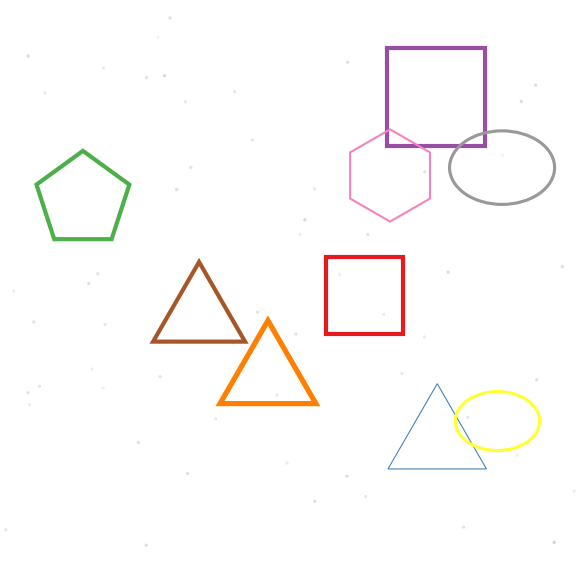[{"shape": "square", "thickness": 2, "radius": 0.33, "center": [0.631, 0.488]}, {"shape": "triangle", "thickness": 0.5, "radius": 0.49, "center": [0.757, 0.236]}, {"shape": "pentagon", "thickness": 2, "radius": 0.42, "center": [0.144, 0.653]}, {"shape": "square", "thickness": 2, "radius": 0.42, "center": [0.755, 0.831]}, {"shape": "triangle", "thickness": 2.5, "radius": 0.48, "center": [0.464, 0.348]}, {"shape": "oval", "thickness": 1.5, "radius": 0.37, "center": [0.861, 0.27]}, {"shape": "triangle", "thickness": 2, "radius": 0.46, "center": [0.345, 0.454]}, {"shape": "hexagon", "thickness": 1, "radius": 0.4, "center": [0.675, 0.695]}, {"shape": "oval", "thickness": 1.5, "radius": 0.45, "center": [0.869, 0.709]}]